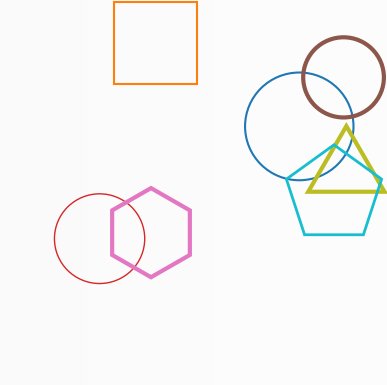[{"shape": "circle", "thickness": 1.5, "radius": 0.7, "center": [0.772, 0.672]}, {"shape": "square", "thickness": 1.5, "radius": 0.54, "center": [0.4, 0.888]}, {"shape": "circle", "thickness": 1, "radius": 0.58, "center": [0.257, 0.38]}, {"shape": "circle", "thickness": 3, "radius": 0.52, "center": [0.887, 0.799]}, {"shape": "hexagon", "thickness": 3, "radius": 0.58, "center": [0.39, 0.396]}, {"shape": "triangle", "thickness": 3, "radius": 0.57, "center": [0.894, 0.559]}, {"shape": "pentagon", "thickness": 2, "radius": 0.65, "center": [0.862, 0.495]}]